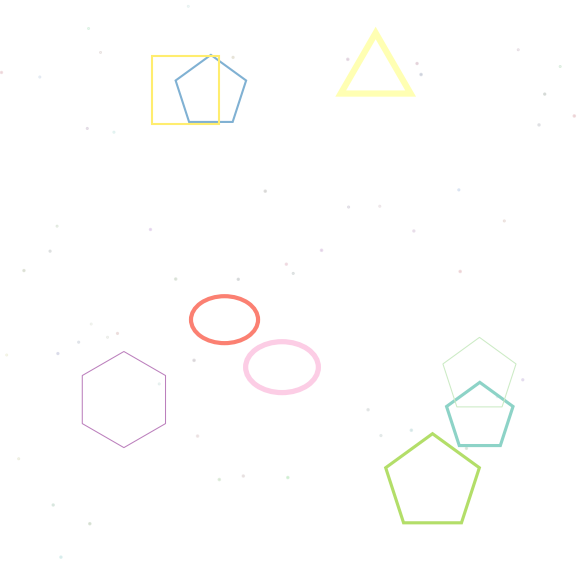[{"shape": "pentagon", "thickness": 1.5, "radius": 0.3, "center": [0.831, 0.277]}, {"shape": "triangle", "thickness": 3, "radius": 0.35, "center": [0.651, 0.872]}, {"shape": "oval", "thickness": 2, "radius": 0.29, "center": [0.389, 0.446]}, {"shape": "pentagon", "thickness": 1, "radius": 0.32, "center": [0.365, 0.84]}, {"shape": "pentagon", "thickness": 1.5, "radius": 0.43, "center": [0.749, 0.163]}, {"shape": "oval", "thickness": 2.5, "radius": 0.31, "center": [0.488, 0.363]}, {"shape": "hexagon", "thickness": 0.5, "radius": 0.42, "center": [0.215, 0.307]}, {"shape": "pentagon", "thickness": 0.5, "radius": 0.33, "center": [0.83, 0.348]}, {"shape": "square", "thickness": 1, "radius": 0.29, "center": [0.321, 0.843]}]